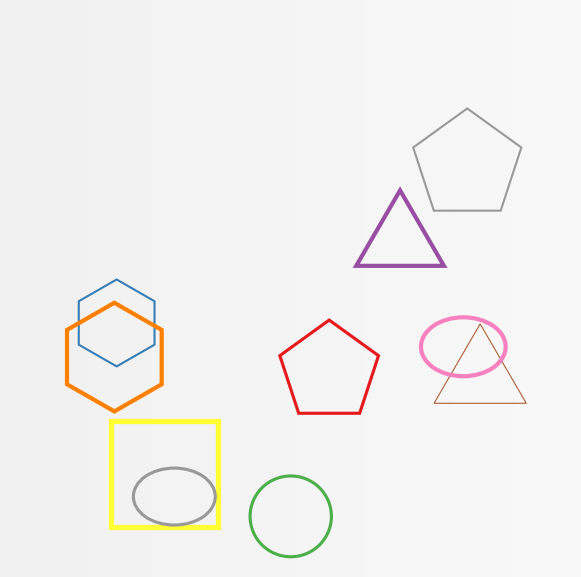[{"shape": "pentagon", "thickness": 1.5, "radius": 0.45, "center": [0.566, 0.356]}, {"shape": "hexagon", "thickness": 1, "radius": 0.38, "center": [0.201, 0.44]}, {"shape": "circle", "thickness": 1.5, "radius": 0.35, "center": [0.5, 0.105]}, {"shape": "triangle", "thickness": 2, "radius": 0.44, "center": [0.688, 0.582]}, {"shape": "hexagon", "thickness": 2, "radius": 0.47, "center": [0.197, 0.381]}, {"shape": "square", "thickness": 2.5, "radius": 0.46, "center": [0.282, 0.178]}, {"shape": "triangle", "thickness": 0.5, "radius": 0.46, "center": [0.826, 0.347]}, {"shape": "oval", "thickness": 2, "radius": 0.36, "center": [0.797, 0.399]}, {"shape": "oval", "thickness": 1.5, "radius": 0.35, "center": [0.3, 0.139]}, {"shape": "pentagon", "thickness": 1, "radius": 0.49, "center": [0.804, 0.714]}]